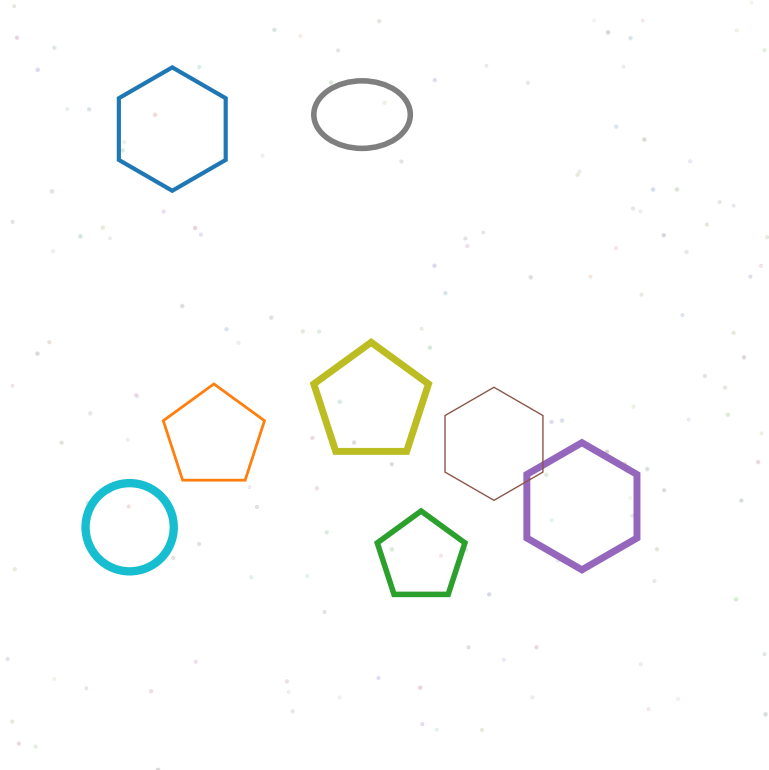[{"shape": "hexagon", "thickness": 1.5, "radius": 0.4, "center": [0.224, 0.832]}, {"shape": "pentagon", "thickness": 1, "radius": 0.35, "center": [0.278, 0.432]}, {"shape": "pentagon", "thickness": 2, "radius": 0.3, "center": [0.547, 0.276]}, {"shape": "hexagon", "thickness": 2.5, "radius": 0.41, "center": [0.756, 0.343]}, {"shape": "hexagon", "thickness": 0.5, "radius": 0.37, "center": [0.642, 0.424]}, {"shape": "oval", "thickness": 2, "radius": 0.31, "center": [0.47, 0.851]}, {"shape": "pentagon", "thickness": 2.5, "radius": 0.39, "center": [0.482, 0.477]}, {"shape": "circle", "thickness": 3, "radius": 0.29, "center": [0.168, 0.315]}]